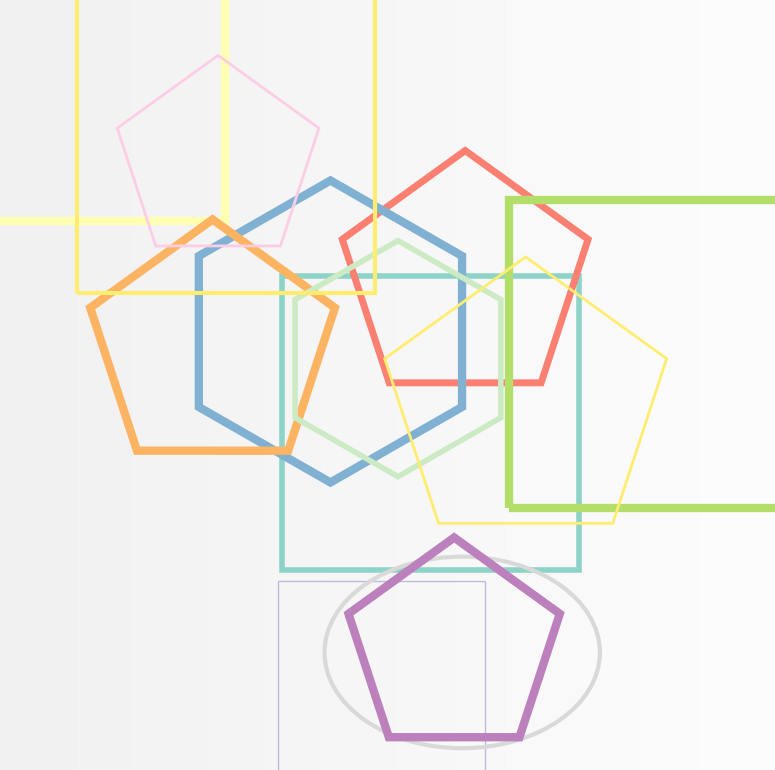[{"shape": "square", "thickness": 2, "radius": 0.96, "center": [0.556, 0.451]}, {"shape": "square", "thickness": 3, "radius": 0.73, "center": [0.144, 0.859]}, {"shape": "square", "thickness": 0.5, "radius": 0.67, "center": [0.492, 0.112]}, {"shape": "pentagon", "thickness": 2.5, "radius": 0.83, "center": [0.6, 0.638]}, {"shape": "hexagon", "thickness": 3, "radius": 0.98, "center": [0.426, 0.569]}, {"shape": "pentagon", "thickness": 3, "radius": 0.83, "center": [0.274, 0.549]}, {"shape": "square", "thickness": 3, "radius": 1.0, "center": [0.856, 0.54]}, {"shape": "pentagon", "thickness": 1, "radius": 0.68, "center": [0.281, 0.791]}, {"shape": "oval", "thickness": 1.5, "radius": 0.89, "center": [0.596, 0.153]}, {"shape": "pentagon", "thickness": 3, "radius": 0.72, "center": [0.586, 0.159]}, {"shape": "hexagon", "thickness": 2, "radius": 0.77, "center": [0.514, 0.534]}, {"shape": "square", "thickness": 1.5, "radius": 0.96, "center": [0.292, 0.812]}, {"shape": "pentagon", "thickness": 1, "radius": 0.96, "center": [0.678, 0.475]}]